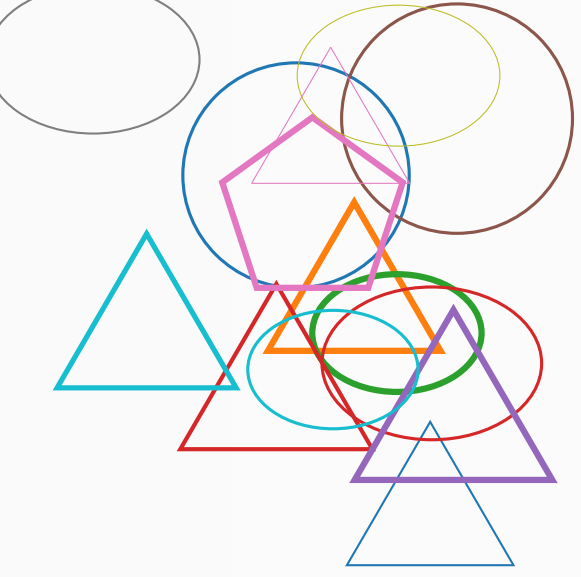[{"shape": "circle", "thickness": 1.5, "radius": 0.97, "center": [0.509, 0.696]}, {"shape": "triangle", "thickness": 1, "radius": 0.83, "center": [0.74, 0.103]}, {"shape": "triangle", "thickness": 3, "radius": 0.86, "center": [0.609, 0.477]}, {"shape": "oval", "thickness": 3, "radius": 0.73, "center": [0.683, 0.422]}, {"shape": "triangle", "thickness": 2, "radius": 0.95, "center": [0.475, 0.317]}, {"shape": "oval", "thickness": 1.5, "radius": 0.94, "center": [0.743, 0.37]}, {"shape": "triangle", "thickness": 3, "radius": 0.98, "center": [0.78, 0.266]}, {"shape": "circle", "thickness": 1.5, "radius": 0.99, "center": [0.786, 0.794]}, {"shape": "pentagon", "thickness": 3, "radius": 0.82, "center": [0.538, 0.633]}, {"shape": "triangle", "thickness": 0.5, "radius": 0.79, "center": [0.569, 0.76]}, {"shape": "oval", "thickness": 1, "radius": 0.91, "center": [0.16, 0.896]}, {"shape": "oval", "thickness": 0.5, "radius": 0.87, "center": [0.686, 0.868]}, {"shape": "triangle", "thickness": 2.5, "radius": 0.89, "center": [0.252, 0.416]}, {"shape": "oval", "thickness": 1.5, "radius": 0.73, "center": [0.573, 0.359]}]